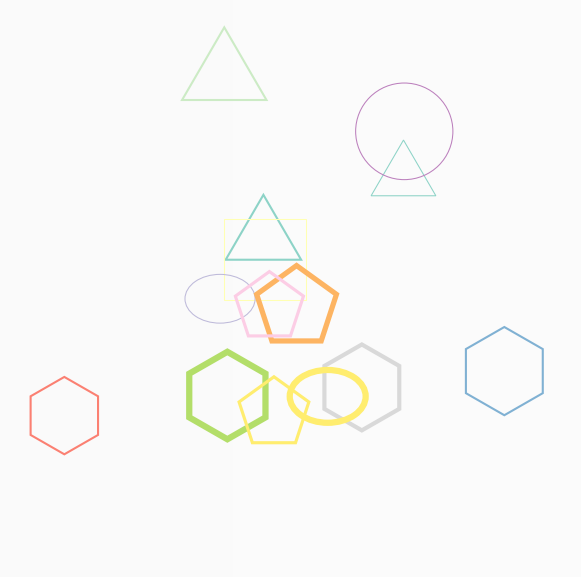[{"shape": "triangle", "thickness": 0.5, "radius": 0.32, "center": [0.694, 0.692]}, {"shape": "triangle", "thickness": 1, "radius": 0.37, "center": [0.453, 0.587]}, {"shape": "square", "thickness": 0.5, "radius": 0.35, "center": [0.456, 0.55]}, {"shape": "oval", "thickness": 0.5, "radius": 0.3, "center": [0.379, 0.482]}, {"shape": "hexagon", "thickness": 1, "radius": 0.33, "center": [0.111, 0.279]}, {"shape": "hexagon", "thickness": 1, "radius": 0.38, "center": [0.868, 0.357]}, {"shape": "pentagon", "thickness": 2.5, "radius": 0.36, "center": [0.51, 0.467]}, {"shape": "hexagon", "thickness": 3, "radius": 0.38, "center": [0.391, 0.314]}, {"shape": "pentagon", "thickness": 1.5, "radius": 0.31, "center": [0.464, 0.467]}, {"shape": "hexagon", "thickness": 2, "radius": 0.37, "center": [0.623, 0.328]}, {"shape": "circle", "thickness": 0.5, "radius": 0.42, "center": [0.696, 0.772]}, {"shape": "triangle", "thickness": 1, "radius": 0.42, "center": [0.386, 0.868]}, {"shape": "pentagon", "thickness": 1.5, "radius": 0.32, "center": [0.471, 0.284]}, {"shape": "oval", "thickness": 3, "radius": 0.33, "center": [0.564, 0.313]}]